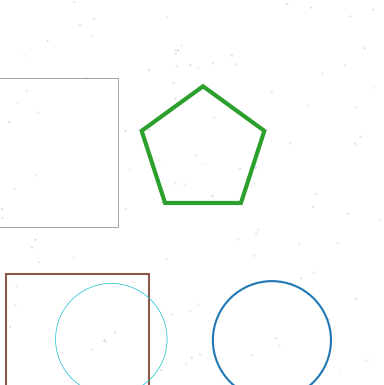[{"shape": "circle", "thickness": 1.5, "radius": 0.77, "center": [0.706, 0.116]}, {"shape": "pentagon", "thickness": 3, "radius": 0.84, "center": [0.527, 0.608]}, {"shape": "square", "thickness": 1.5, "radius": 0.93, "center": [0.2, 0.102]}, {"shape": "square", "thickness": 0.5, "radius": 0.97, "center": [0.114, 0.605]}, {"shape": "circle", "thickness": 0.5, "radius": 0.72, "center": [0.289, 0.119]}]